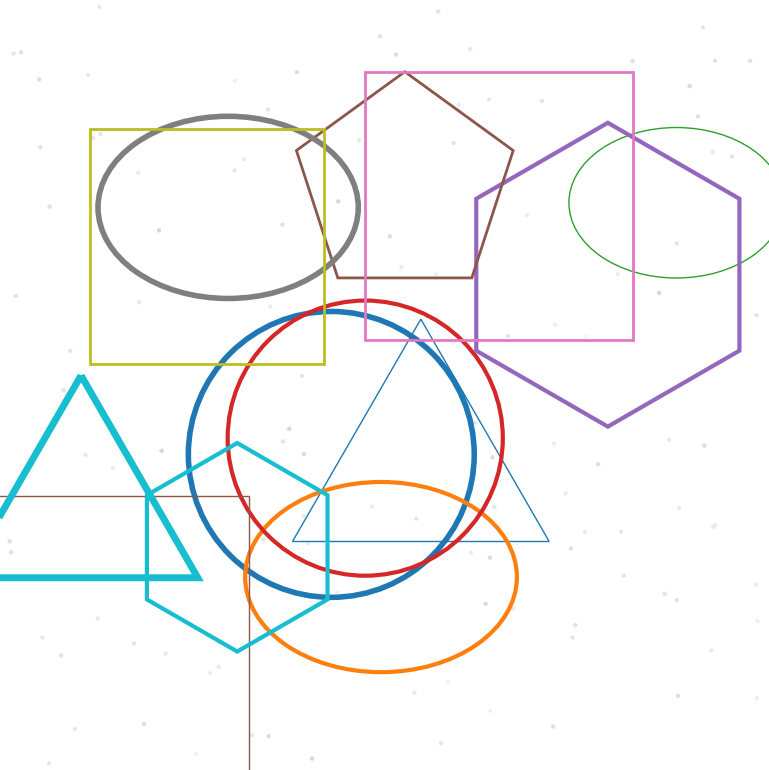[{"shape": "circle", "thickness": 2, "radius": 0.93, "center": [0.43, 0.41]}, {"shape": "triangle", "thickness": 0.5, "radius": 0.96, "center": [0.547, 0.393]}, {"shape": "oval", "thickness": 1.5, "radius": 0.88, "center": [0.495, 0.251]}, {"shape": "oval", "thickness": 0.5, "radius": 0.7, "center": [0.878, 0.737]}, {"shape": "circle", "thickness": 1.5, "radius": 0.89, "center": [0.474, 0.431]}, {"shape": "hexagon", "thickness": 1.5, "radius": 0.99, "center": [0.789, 0.643]}, {"shape": "pentagon", "thickness": 1, "radius": 0.74, "center": [0.526, 0.759]}, {"shape": "square", "thickness": 0.5, "radius": 0.93, "center": [0.138, 0.17]}, {"shape": "square", "thickness": 1, "radius": 0.87, "center": [0.648, 0.733]}, {"shape": "oval", "thickness": 2, "radius": 0.85, "center": [0.296, 0.731]}, {"shape": "square", "thickness": 1, "radius": 0.76, "center": [0.269, 0.68]}, {"shape": "hexagon", "thickness": 1.5, "radius": 0.68, "center": [0.308, 0.289]}, {"shape": "triangle", "thickness": 2.5, "radius": 0.88, "center": [0.105, 0.337]}]